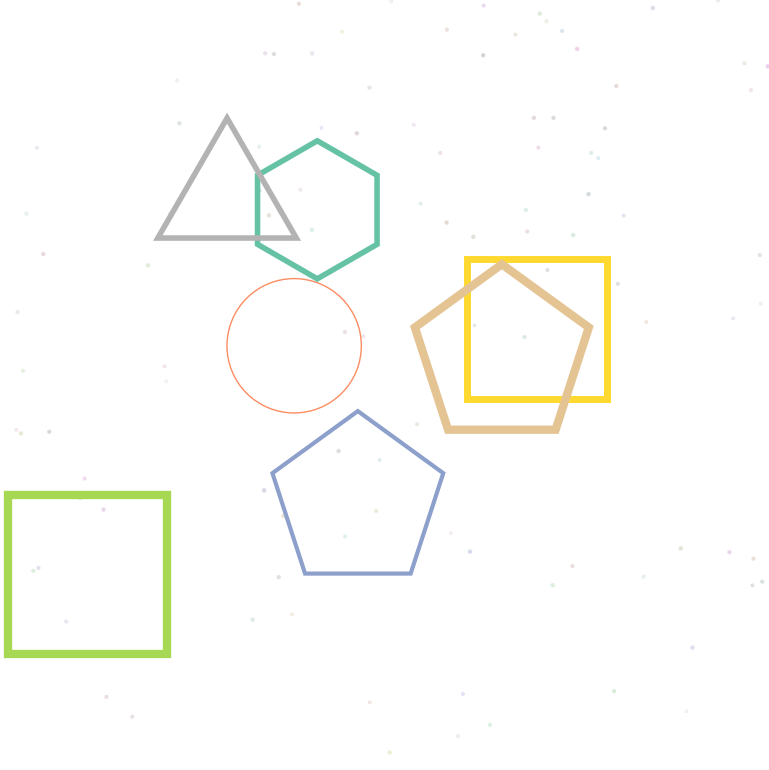[{"shape": "hexagon", "thickness": 2, "radius": 0.45, "center": [0.412, 0.728]}, {"shape": "circle", "thickness": 0.5, "radius": 0.44, "center": [0.382, 0.551]}, {"shape": "pentagon", "thickness": 1.5, "radius": 0.58, "center": [0.465, 0.349]}, {"shape": "square", "thickness": 3, "radius": 0.52, "center": [0.113, 0.254]}, {"shape": "square", "thickness": 2.5, "radius": 0.46, "center": [0.698, 0.573]}, {"shape": "pentagon", "thickness": 3, "radius": 0.59, "center": [0.652, 0.538]}, {"shape": "triangle", "thickness": 2, "radius": 0.52, "center": [0.295, 0.743]}]